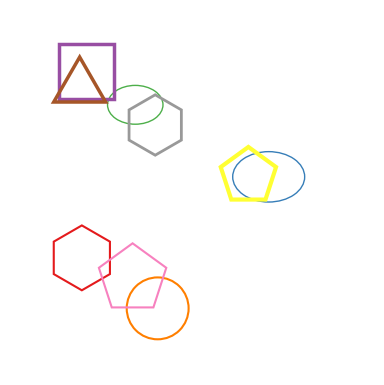[{"shape": "hexagon", "thickness": 1.5, "radius": 0.42, "center": [0.213, 0.33]}, {"shape": "oval", "thickness": 1, "radius": 0.47, "center": [0.698, 0.541]}, {"shape": "oval", "thickness": 1, "radius": 0.36, "center": [0.351, 0.728]}, {"shape": "square", "thickness": 2.5, "radius": 0.35, "center": [0.224, 0.815]}, {"shape": "circle", "thickness": 1.5, "radius": 0.4, "center": [0.41, 0.199]}, {"shape": "pentagon", "thickness": 3, "radius": 0.38, "center": [0.645, 0.543]}, {"shape": "triangle", "thickness": 2.5, "radius": 0.39, "center": [0.207, 0.774]}, {"shape": "pentagon", "thickness": 1.5, "radius": 0.46, "center": [0.344, 0.276]}, {"shape": "hexagon", "thickness": 2, "radius": 0.39, "center": [0.403, 0.675]}]